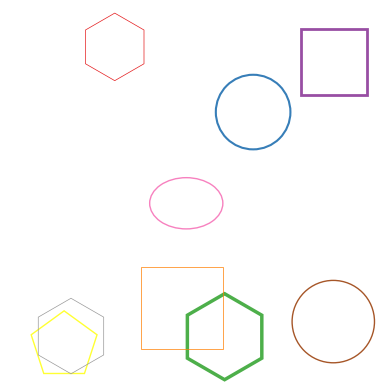[{"shape": "hexagon", "thickness": 0.5, "radius": 0.44, "center": [0.298, 0.878]}, {"shape": "circle", "thickness": 1.5, "radius": 0.48, "center": [0.657, 0.709]}, {"shape": "hexagon", "thickness": 2.5, "radius": 0.56, "center": [0.583, 0.125]}, {"shape": "square", "thickness": 2, "radius": 0.43, "center": [0.867, 0.839]}, {"shape": "square", "thickness": 0.5, "radius": 0.53, "center": [0.473, 0.2]}, {"shape": "pentagon", "thickness": 1, "radius": 0.45, "center": [0.167, 0.103]}, {"shape": "circle", "thickness": 1, "radius": 0.53, "center": [0.866, 0.165]}, {"shape": "oval", "thickness": 1, "radius": 0.48, "center": [0.484, 0.472]}, {"shape": "hexagon", "thickness": 0.5, "radius": 0.49, "center": [0.184, 0.127]}]